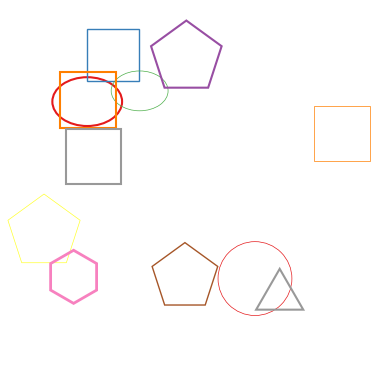[{"shape": "circle", "thickness": 0.5, "radius": 0.48, "center": [0.662, 0.276]}, {"shape": "oval", "thickness": 1.5, "radius": 0.45, "center": [0.227, 0.736]}, {"shape": "square", "thickness": 1, "radius": 0.34, "center": [0.293, 0.857]}, {"shape": "oval", "thickness": 0.5, "radius": 0.37, "center": [0.363, 0.764]}, {"shape": "pentagon", "thickness": 1.5, "radius": 0.48, "center": [0.484, 0.85]}, {"shape": "square", "thickness": 1.5, "radius": 0.36, "center": [0.23, 0.741]}, {"shape": "square", "thickness": 0.5, "radius": 0.36, "center": [0.888, 0.654]}, {"shape": "pentagon", "thickness": 0.5, "radius": 0.49, "center": [0.114, 0.397]}, {"shape": "pentagon", "thickness": 1, "radius": 0.45, "center": [0.48, 0.28]}, {"shape": "hexagon", "thickness": 2, "radius": 0.34, "center": [0.191, 0.281]}, {"shape": "square", "thickness": 1.5, "radius": 0.36, "center": [0.242, 0.593]}, {"shape": "triangle", "thickness": 1.5, "radius": 0.35, "center": [0.726, 0.231]}]